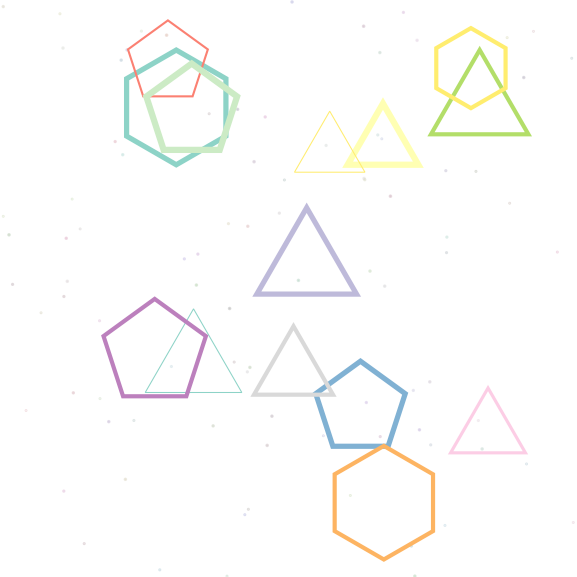[{"shape": "hexagon", "thickness": 2.5, "radius": 0.5, "center": [0.305, 0.813]}, {"shape": "triangle", "thickness": 0.5, "radius": 0.48, "center": [0.335, 0.368]}, {"shape": "triangle", "thickness": 3, "radius": 0.35, "center": [0.663, 0.749]}, {"shape": "triangle", "thickness": 2.5, "radius": 0.5, "center": [0.531, 0.54]}, {"shape": "pentagon", "thickness": 1, "radius": 0.36, "center": [0.291, 0.891]}, {"shape": "pentagon", "thickness": 2.5, "radius": 0.41, "center": [0.624, 0.292]}, {"shape": "hexagon", "thickness": 2, "radius": 0.49, "center": [0.665, 0.129]}, {"shape": "triangle", "thickness": 2, "radius": 0.49, "center": [0.831, 0.815]}, {"shape": "triangle", "thickness": 1.5, "radius": 0.37, "center": [0.845, 0.252]}, {"shape": "triangle", "thickness": 2, "radius": 0.4, "center": [0.508, 0.355]}, {"shape": "pentagon", "thickness": 2, "radius": 0.47, "center": [0.268, 0.388]}, {"shape": "pentagon", "thickness": 3, "radius": 0.41, "center": [0.332, 0.806]}, {"shape": "hexagon", "thickness": 2, "radius": 0.35, "center": [0.815, 0.881]}, {"shape": "triangle", "thickness": 0.5, "radius": 0.35, "center": [0.571, 0.736]}]